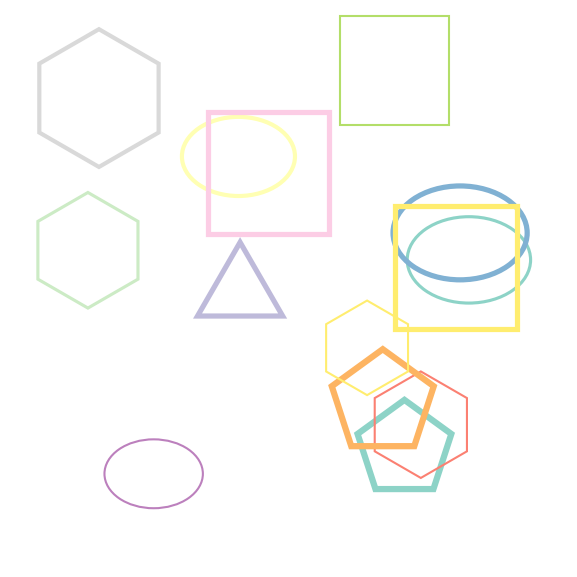[{"shape": "pentagon", "thickness": 3, "radius": 0.43, "center": [0.7, 0.221]}, {"shape": "oval", "thickness": 1.5, "radius": 0.53, "center": [0.812, 0.549]}, {"shape": "oval", "thickness": 2, "radius": 0.49, "center": [0.413, 0.728]}, {"shape": "triangle", "thickness": 2.5, "radius": 0.43, "center": [0.416, 0.494]}, {"shape": "hexagon", "thickness": 1, "radius": 0.46, "center": [0.729, 0.264]}, {"shape": "oval", "thickness": 2.5, "radius": 0.58, "center": [0.797, 0.596]}, {"shape": "pentagon", "thickness": 3, "radius": 0.46, "center": [0.663, 0.302]}, {"shape": "square", "thickness": 1, "radius": 0.47, "center": [0.683, 0.878]}, {"shape": "square", "thickness": 2.5, "radius": 0.53, "center": [0.465, 0.699]}, {"shape": "hexagon", "thickness": 2, "radius": 0.6, "center": [0.171, 0.829]}, {"shape": "oval", "thickness": 1, "radius": 0.43, "center": [0.266, 0.179]}, {"shape": "hexagon", "thickness": 1.5, "radius": 0.5, "center": [0.152, 0.566]}, {"shape": "hexagon", "thickness": 1, "radius": 0.41, "center": [0.636, 0.397]}, {"shape": "square", "thickness": 2.5, "radius": 0.53, "center": [0.79, 0.536]}]